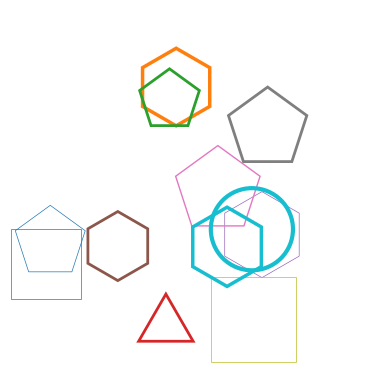[{"shape": "square", "thickness": 0.5, "radius": 0.45, "center": [0.119, 0.314]}, {"shape": "pentagon", "thickness": 0.5, "radius": 0.48, "center": [0.131, 0.371]}, {"shape": "hexagon", "thickness": 2.5, "radius": 0.5, "center": [0.458, 0.774]}, {"shape": "pentagon", "thickness": 2, "radius": 0.41, "center": [0.44, 0.74]}, {"shape": "triangle", "thickness": 2, "radius": 0.41, "center": [0.431, 0.154]}, {"shape": "hexagon", "thickness": 0.5, "radius": 0.56, "center": [0.68, 0.391]}, {"shape": "hexagon", "thickness": 2, "radius": 0.45, "center": [0.306, 0.361]}, {"shape": "pentagon", "thickness": 1, "radius": 0.58, "center": [0.566, 0.507]}, {"shape": "pentagon", "thickness": 2, "radius": 0.54, "center": [0.695, 0.667]}, {"shape": "square", "thickness": 0.5, "radius": 0.55, "center": [0.659, 0.169]}, {"shape": "hexagon", "thickness": 2.5, "radius": 0.51, "center": [0.59, 0.359]}, {"shape": "circle", "thickness": 3, "radius": 0.53, "center": [0.654, 0.405]}]